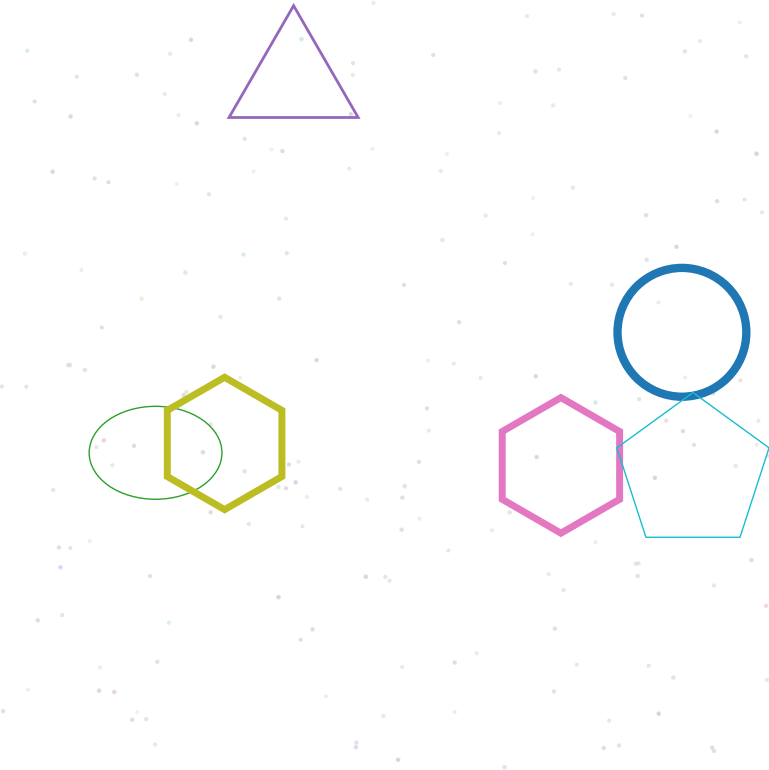[{"shape": "circle", "thickness": 3, "radius": 0.42, "center": [0.886, 0.568]}, {"shape": "oval", "thickness": 0.5, "radius": 0.43, "center": [0.202, 0.412]}, {"shape": "triangle", "thickness": 1, "radius": 0.48, "center": [0.381, 0.896]}, {"shape": "hexagon", "thickness": 2.5, "radius": 0.44, "center": [0.728, 0.396]}, {"shape": "hexagon", "thickness": 2.5, "radius": 0.43, "center": [0.292, 0.424]}, {"shape": "pentagon", "thickness": 0.5, "radius": 0.52, "center": [0.9, 0.386]}]